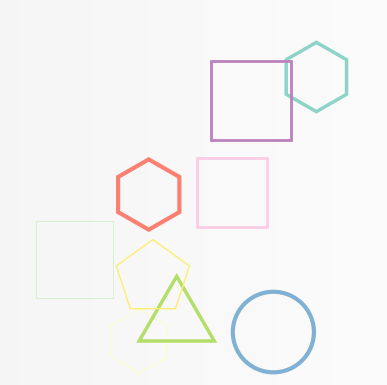[{"shape": "hexagon", "thickness": 2.5, "radius": 0.45, "center": [0.816, 0.8]}, {"shape": "hexagon", "thickness": 0.5, "radius": 0.41, "center": [0.36, 0.114]}, {"shape": "hexagon", "thickness": 3, "radius": 0.46, "center": [0.384, 0.495]}, {"shape": "circle", "thickness": 3, "radius": 0.52, "center": [0.705, 0.138]}, {"shape": "triangle", "thickness": 2.5, "radius": 0.56, "center": [0.456, 0.17]}, {"shape": "square", "thickness": 2, "radius": 0.45, "center": [0.599, 0.5]}, {"shape": "square", "thickness": 2, "radius": 0.51, "center": [0.647, 0.738]}, {"shape": "square", "thickness": 0.5, "radius": 0.5, "center": [0.192, 0.327]}, {"shape": "pentagon", "thickness": 1, "radius": 0.5, "center": [0.394, 0.279]}]